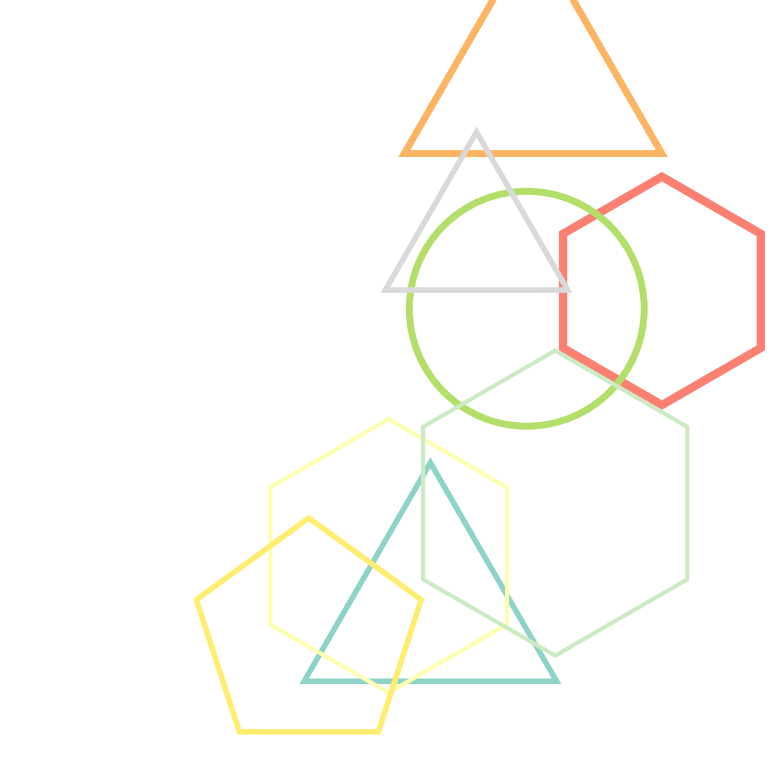[{"shape": "triangle", "thickness": 2, "radius": 0.95, "center": [0.559, 0.21]}, {"shape": "hexagon", "thickness": 1.5, "radius": 0.89, "center": [0.505, 0.278]}, {"shape": "hexagon", "thickness": 3, "radius": 0.74, "center": [0.86, 0.622]}, {"shape": "triangle", "thickness": 2.5, "radius": 0.97, "center": [0.692, 0.897]}, {"shape": "circle", "thickness": 2.5, "radius": 0.76, "center": [0.684, 0.599]}, {"shape": "triangle", "thickness": 2, "radius": 0.68, "center": [0.619, 0.692]}, {"shape": "hexagon", "thickness": 1.5, "radius": 0.99, "center": [0.721, 0.347]}, {"shape": "pentagon", "thickness": 2, "radius": 0.77, "center": [0.401, 0.174]}]